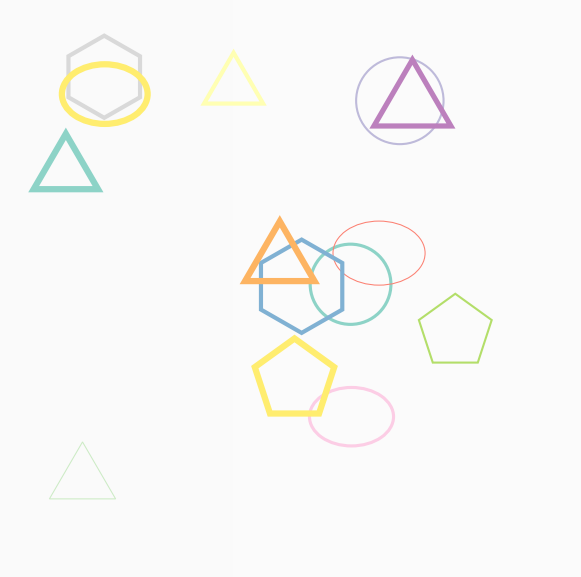[{"shape": "triangle", "thickness": 3, "radius": 0.32, "center": [0.113, 0.704]}, {"shape": "circle", "thickness": 1.5, "radius": 0.35, "center": [0.603, 0.507]}, {"shape": "triangle", "thickness": 2, "radius": 0.29, "center": [0.402, 0.849]}, {"shape": "circle", "thickness": 1, "radius": 0.38, "center": [0.688, 0.825]}, {"shape": "oval", "thickness": 0.5, "radius": 0.4, "center": [0.652, 0.561]}, {"shape": "hexagon", "thickness": 2, "radius": 0.4, "center": [0.519, 0.503]}, {"shape": "triangle", "thickness": 3, "radius": 0.34, "center": [0.481, 0.547]}, {"shape": "pentagon", "thickness": 1, "radius": 0.33, "center": [0.783, 0.425]}, {"shape": "oval", "thickness": 1.5, "radius": 0.36, "center": [0.605, 0.278]}, {"shape": "hexagon", "thickness": 2, "radius": 0.36, "center": [0.179, 0.866]}, {"shape": "triangle", "thickness": 2.5, "radius": 0.38, "center": [0.71, 0.819]}, {"shape": "triangle", "thickness": 0.5, "radius": 0.33, "center": [0.142, 0.168]}, {"shape": "pentagon", "thickness": 3, "radius": 0.36, "center": [0.507, 0.341]}, {"shape": "oval", "thickness": 3, "radius": 0.37, "center": [0.18, 0.836]}]